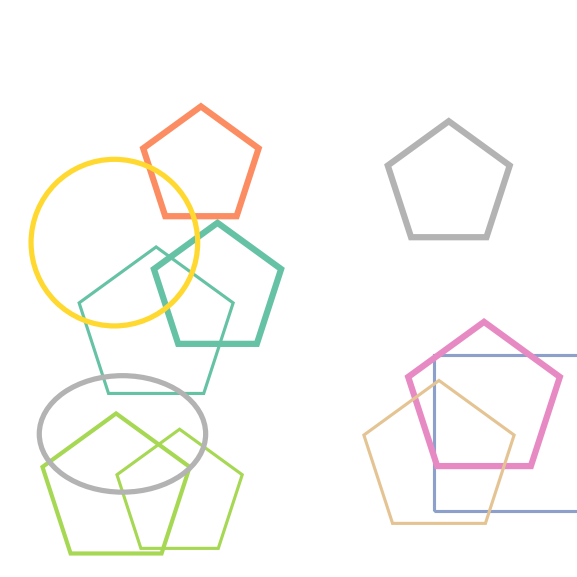[{"shape": "pentagon", "thickness": 3, "radius": 0.58, "center": [0.377, 0.497]}, {"shape": "pentagon", "thickness": 1.5, "radius": 0.7, "center": [0.27, 0.431]}, {"shape": "pentagon", "thickness": 3, "radius": 0.53, "center": [0.348, 0.71]}, {"shape": "square", "thickness": 1.5, "radius": 0.68, "center": [0.886, 0.249]}, {"shape": "pentagon", "thickness": 3, "radius": 0.69, "center": [0.838, 0.304]}, {"shape": "pentagon", "thickness": 2, "radius": 0.67, "center": [0.201, 0.149]}, {"shape": "pentagon", "thickness": 1.5, "radius": 0.57, "center": [0.311, 0.142]}, {"shape": "circle", "thickness": 2.5, "radius": 0.72, "center": [0.198, 0.579]}, {"shape": "pentagon", "thickness": 1.5, "radius": 0.68, "center": [0.76, 0.204]}, {"shape": "oval", "thickness": 2.5, "radius": 0.72, "center": [0.212, 0.248]}, {"shape": "pentagon", "thickness": 3, "radius": 0.56, "center": [0.777, 0.678]}]